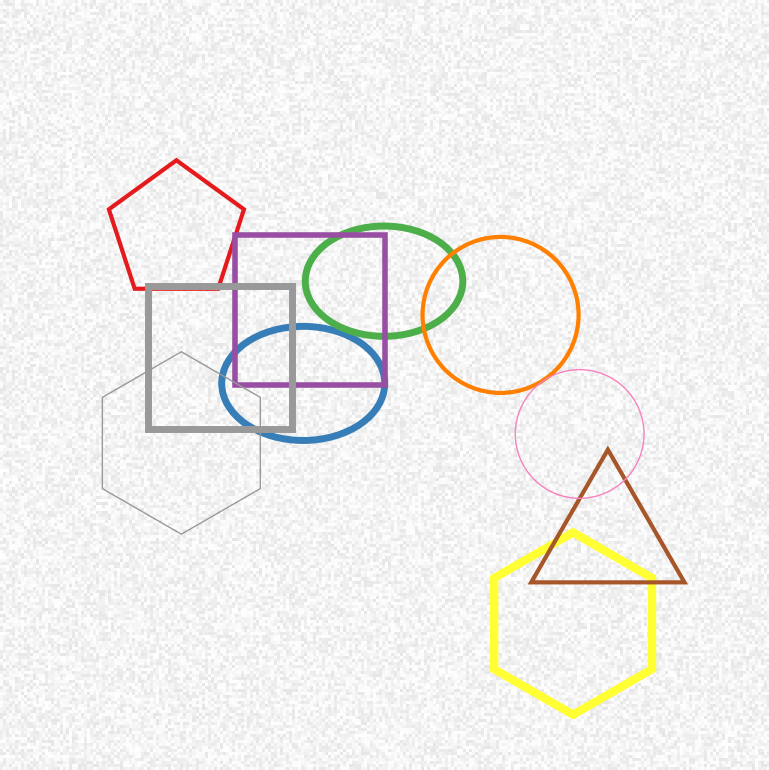[{"shape": "pentagon", "thickness": 1.5, "radius": 0.46, "center": [0.229, 0.7]}, {"shape": "oval", "thickness": 2.5, "radius": 0.53, "center": [0.394, 0.502]}, {"shape": "oval", "thickness": 2.5, "radius": 0.51, "center": [0.499, 0.635]}, {"shape": "square", "thickness": 2, "radius": 0.49, "center": [0.402, 0.597]}, {"shape": "circle", "thickness": 1.5, "radius": 0.51, "center": [0.65, 0.591]}, {"shape": "hexagon", "thickness": 3, "radius": 0.59, "center": [0.744, 0.19]}, {"shape": "triangle", "thickness": 1.5, "radius": 0.57, "center": [0.789, 0.301]}, {"shape": "circle", "thickness": 0.5, "radius": 0.42, "center": [0.753, 0.436]}, {"shape": "hexagon", "thickness": 0.5, "radius": 0.59, "center": [0.235, 0.425]}, {"shape": "square", "thickness": 2.5, "radius": 0.47, "center": [0.286, 0.536]}]